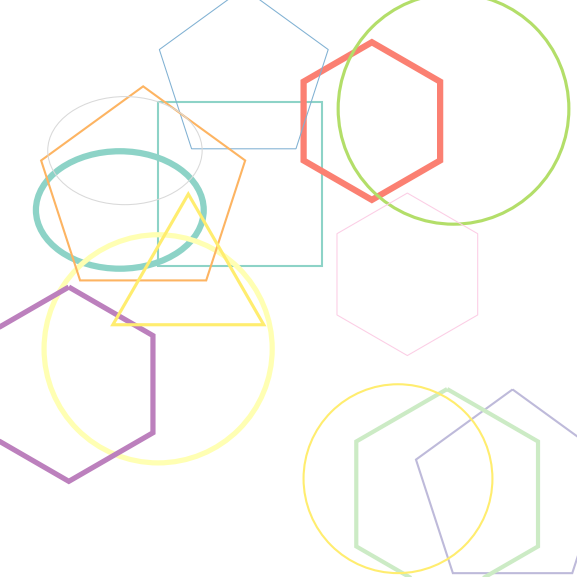[{"shape": "oval", "thickness": 3, "radius": 0.73, "center": [0.207, 0.636]}, {"shape": "square", "thickness": 1, "radius": 0.71, "center": [0.416, 0.68]}, {"shape": "circle", "thickness": 2.5, "radius": 0.99, "center": [0.274, 0.395]}, {"shape": "pentagon", "thickness": 1, "radius": 0.88, "center": [0.888, 0.149]}, {"shape": "hexagon", "thickness": 3, "radius": 0.68, "center": [0.644, 0.79]}, {"shape": "pentagon", "thickness": 0.5, "radius": 0.77, "center": [0.422, 0.866]}, {"shape": "pentagon", "thickness": 1, "radius": 0.93, "center": [0.248, 0.664]}, {"shape": "circle", "thickness": 1.5, "radius": 1.0, "center": [0.785, 0.811]}, {"shape": "hexagon", "thickness": 0.5, "radius": 0.7, "center": [0.705, 0.524]}, {"shape": "oval", "thickness": 0.5, "radius": 0.67, "center": [0.216, 0.738]}, {"shape": "hexagon", "thickness": 2.5, "radius": 0.84, "center": [0.119, 0.334]}, {"shape": "hexagon", "thickness": 2, "radius": 0.91, "center": [0.774, 0.144]}, {"shape": "circle", "thickness": 1, "radius": 0.82, "center": [0.689, 0.17]}, {"shape": "triangle", "thickness": 1.5, "radius": 0.75, "center": [0.326, 0.512]}]